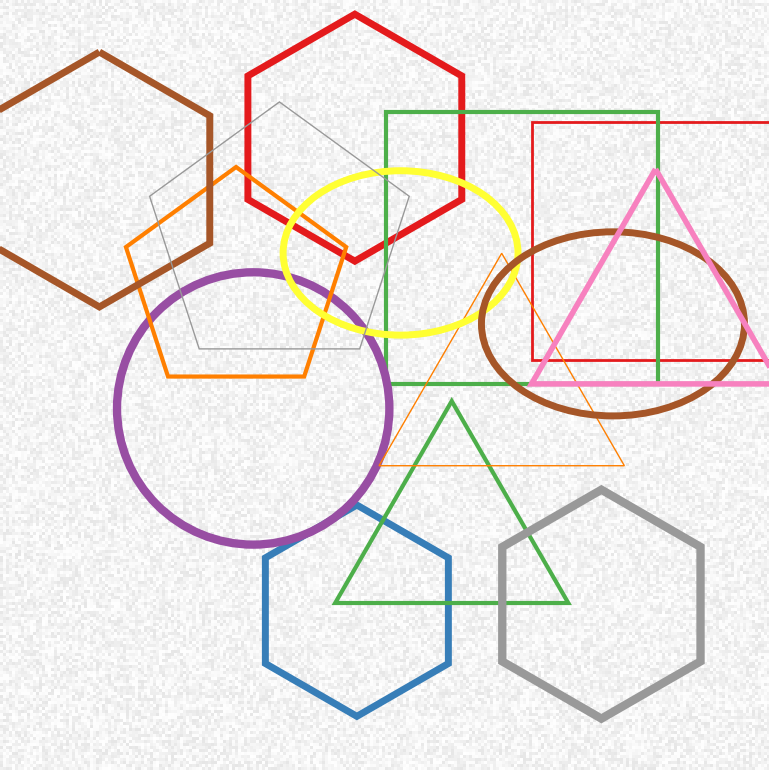[{"shape": "square", "thickness": 1, "radius": 0.77, "center": [0.846, 0.687]}, {"shape": "hexagon", "thickness": 2.5, "radius": 0.8, "center": [0.461, 0.821]}, {"shape": "hexagon", "thickness": 2.5, "radius": 0.69, "center": [0.463, 0.207]}, {"shape": "triangle", "thickness": 1.5, "radius": 0.87, "center": [0.587, 0.304]}, {"shape": "square", "thickness": 1.5, "radius": 0.88, "center": [0.678, 0.678]}, {"shape": "circle", "thickness": 3, "radius": 0.88, "center": [0.329, 0.47]}, {"shape": "triangle", "thickness": 0.5, "radius": 0.92, "center": [0.652, 0.487]}, {"shape": "pentagon", "thickness": 1.5, "radius": 0.75, "center": [0.307, 0.633]}, {"shape": "oval", "thickness": 2.5, "radius": 0.76, "center": [0.52, 0.672]}, {"shape": "oval", "thickness": 2.5, "radius": 0.85, "center": [0.796, 0.579]}, {"shape": "hexagon", "thickness": 2.5, "radius": 0.83, "center": [0.129, 0.767]}, {"shape": "triangle", "thickness": 2, "radius": 0.93, "center": [0.851, 0.594]}, {"shape": "pentagon", "thickness": 0.5, "radius": 0.89, "center": [0.363, 0.69]}, {"shape": "hexagon", "thickness": 3, "radius": 0.74, "center": [0.781, 0.215]}]